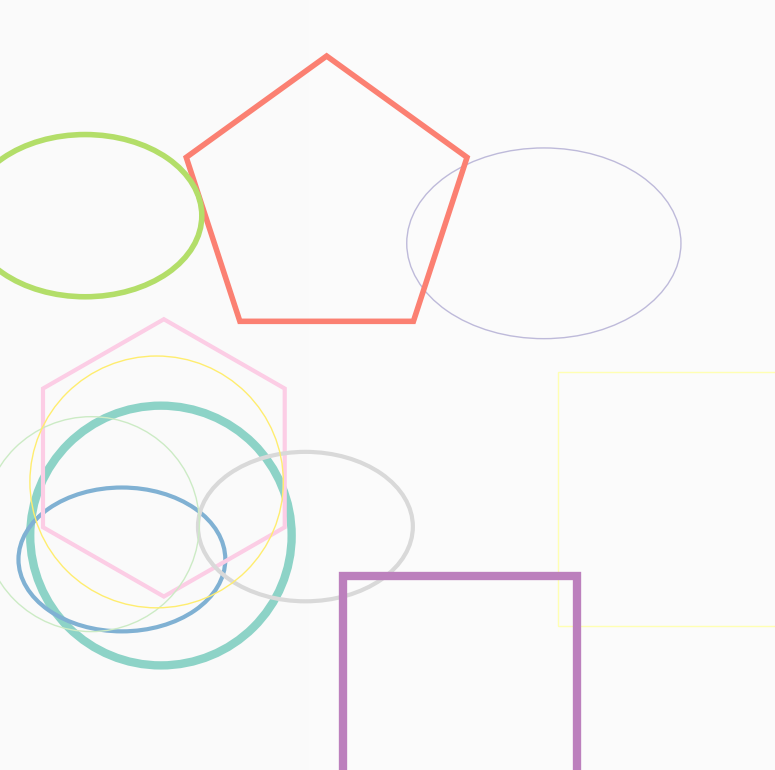[{"shape": "circle", "thickness": 3, "radius": 0.84, "center": [0.208, 0.305]}, {"shape": "square", "thickness": 0.5, "radius": 0.82, "center": [0.885, 0.352]}, {"shape": "oval", "thickness": 0.5, "radius": 0.88, "center": [0.702, 0.684]}, {"shape": "pentagon", "thickness": 2, "radius": 0.95, "center": [0.421, 0.737]}, {"shape": "oval", "thickness": 1.5, "radius": 0.67, "center": [0.157, 0.273]}, {"shape": "oval", "thickness": 2, "radius": 0.75, "center": [0.11, 0.72]}, {"shape": "hexagon", "thickness": 1.5, "radius": 0.9, "center": [0.211, 0.405]}, {"shape": "oval", "thickness": 1.5, "radius": 0.69, "center": [0.394, 0.316]}, {"shape": "square", "thickness": 3, "radius": 0.76, "center": [0.594, 0.1]}, {"shape": "circle", "thickness": 0.5, "radius": 0.7, "center": [0.118, 0.319]}, {"shape": "circle", "thickness": 0.5, "radius": 0.82, "center": [0.202, 0.374]}]